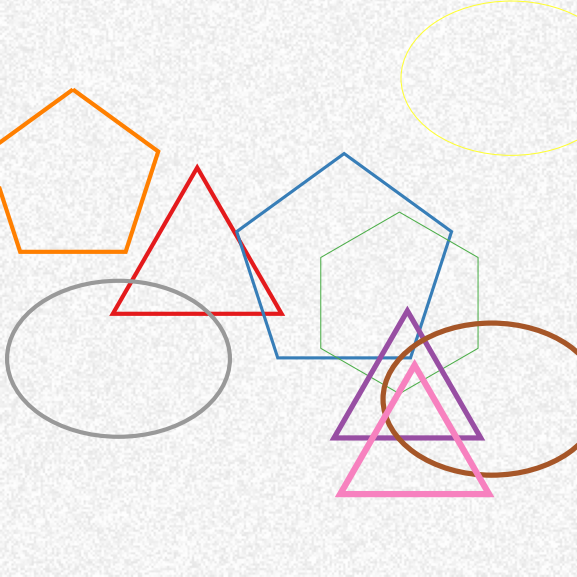[{"shape": "triangle", "thickness": 2, "radius": 0.84, "center": [0.341, 0.54]}, {"shape": "pentagon", "thickness": 1.5, "radius": 0.98, "center": [0.596, 0.538]}, {"shape": "hexagon", "thickness": 0.5, "radius": 0.79, "center": [0.692, 0.475]}, {"shape": "triangle", "thickness": 2.5, "radius": 0.73, "center": [0.705, 0.314]}, {"shape": "pentagon", "thickness": 2, "radius": 0.78, "center": [0.126, 0.689]}, {"shape": "oval", "thickness": 0.5, "radius": 0.95, "center": [0.885, 0.864]}, {"shape": "oval", "thickness": 2.5, "radius": 0.94, "center": [0.851, 0.308]}, {"shape": "triangle", "thickness": 3, "radius": 0.74, "center": [0.718, 0.218]}, {"shape": "oval", "thickness": 2, "radius": 0.96, "center": [0.205, 0.378]}]